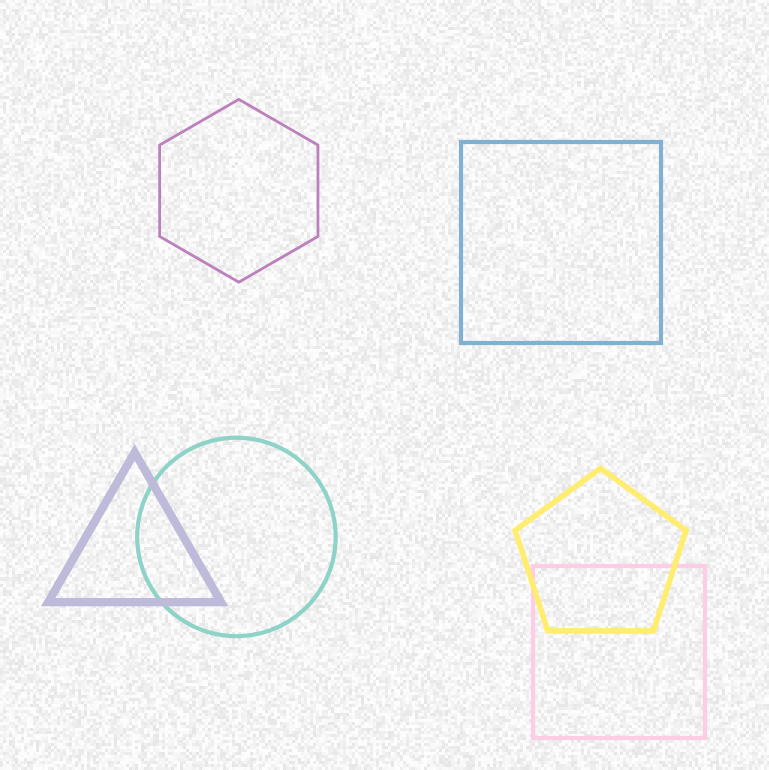[{"shape": "circle", "thickness": 1.5, "radius": 0.64, "center": [0.307, 0.303]}, {"shape": "triangle", "thickness": 3, "radius": 0.65, "center": [0.175, 0.283]}, {"shape": "square", "thickness": 1.5, "radius": 0.65, "center": [0.729, 0.685]}, {"shape": "square", "thickness": 1.5, "radius": 0.56, "center": [0.803, 0.154]}, {"shape": "hexagon", "thickness": 1, "radius": 0.59, "center": [0.31, 0.752]}, {"shape": "pentagon", "thickness": 2, "radius": 0.58, "center": [0.78, 0.275]}]